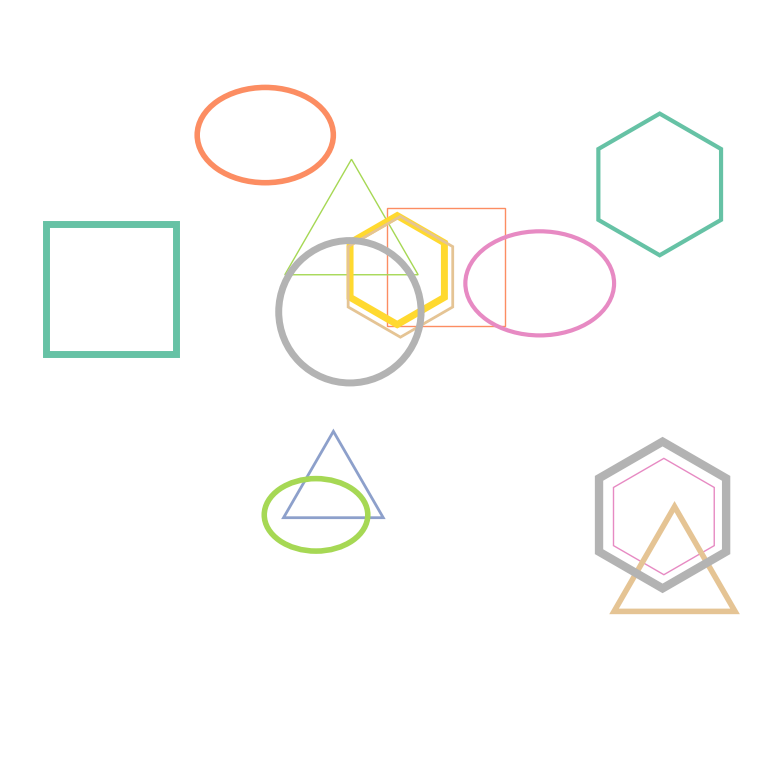[{"shape": "hexagon", "thickness": 1.5, "radius": 0.46, "center": [0.857, 0.76]}, {"shape": "square", "thickness": 2.5, "radius": 0.42, "center": [0.144, 0.625]}, {"shape": "oval", "thickness": 2, "radius": 0.44, "center": [0.344, 0.825]}, {"shape": "square", "thickness": 0.5, "radius": 0.38, "center": [0.579, 0.653]}, {"shape": "triangle", "thickness": 1, "radius": 0.37, "center": [0.433, 0.365]}, {"shape": "oval", "thickness": 1.5, "radius": 0.48, "center": [0.701, 0.632]}, {"shape": "hexagon", "thickness": 0.5, "radius": 0.38, "center": [0.862, 0.329]}, {"shape": "oval", "thickness": 2, "radius": 0.34, "center": [0.41, 0.331]}, {"shape": "triangle", "thickness": 0.5, "radius": 0.5, "center": [0.456, 0.693]}, {"shape": "hexagon", "thickness": 2.5, "radius": 0.35, "center": [0.516, 0.649]}, {"shape": "triangle", "thickness": 2, "radius": 0.45, "center": [0.876, 0.251]}, {"shape": "hexagon", "thickness": 1, "radius": 0.39, "center": [0.52, 0.641]}, {"shape": "circle", "thickness": 2.5, "radius": 0.46, "center": [0.454, 0.595]}, {"shape": "hexagon", "thickness": 3, "radius": 0.48, "center": [0.86, 0.331]}]